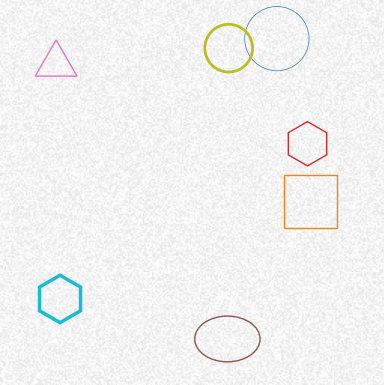[{"shape": "circle", "thickness": 0.5, "radius": 0.42, "center": [0.719, 0.9]}, {"shape": "square", "thickness": 1, "radius": 0.35, "center": [0.807, 0.476]}, {"shape": "hexagon", "thickness": 1, "radius": 0.29, "center": [0.799, 0.627]}, {"shape": "oval", "thickness": 1, "radius": 0.42, "center": [0.591, 0.12]}, {"shape": "triangle", "thickness": 1, "radius": 0.31, "center": [0.146, 0.834]}, {"shape": "circle", "thickness": 2, "radius": 0.31, "center": [0.594, 0.875]}, {"shape": "hexagon", "thickness": 2.5, "radius": 0.31, "center": [0.156, 0.224]}]